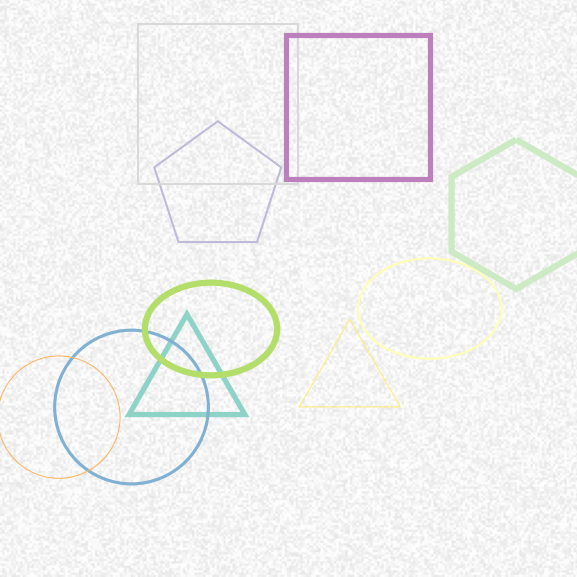[{"shape": "triangle", "thickness": 2.5, "radius": 0.58, "center": [0.324, 0.339]}, {"shape": "oval", "thickness": 1, "radius": 0.62, "center": [0.744, 0.465]}, {"shape": "pentagon", "thickness": 1, "radius": 0.58, "center": [0.377, 0.674]}, {"shape": "circle", "thickness": 1.5, "radius": 0.67, "center": [0.228, 0.294]}, {"shape": "circle", "thickness": 0.5, "radius": 0.53, "center": [0.102, 0.277]}, {"shape": "oval", "thickness": 3, "radius": 0.57, "center": [0.365, 0.429]}, {"shape": "square", "thickness": 1, "radius": 0.69, "center": [0.378, 0.819]}, {"shape": "square", "thickness": 2.5, "radius": 0.62, "center": [0.619, 0.813]}, {"shape": "hexagon", "thickness": 3, "radius": 0.65, "center": [0.894, 0.628]}, {"shape": "triangle", "thickness": 0.5, "radius": 0.51, "center": [0.606, 0.345]}]